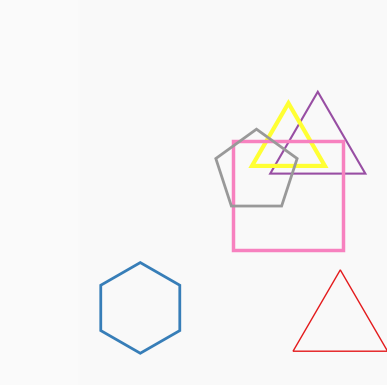[{"shape": "triangle", "thickness": 1, "radius": 0.7, "center": [0.878, 0.158]}, {"shape": "hexagon", "thickness": 2, "radius": 0.59, "center": [0.362, 0.2]}, {"shape": "triangle", "thickness": 1.5, "radius": 0.71, "center": [0.82, 0.62]}, {"shape": "triangle", "thickness": 3, "radius": 0.54, "center": [0.744, 0.623]}, {"shape": "square", "thickness": 2.5, "radius": 0.71, "center": [0.744, 0.493]}, {"shape": "pentagon", "thickness": 2, "radius": 0.55, "center": [0.662, 0.554]}]